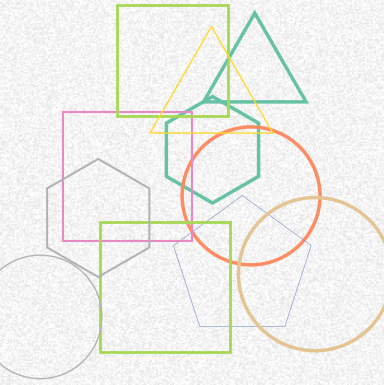[{"shape": "triangle", "thickness": 2.5, "radius": 0.77, "center": [0.662, 0.812]}, {"shape": "hexagon", "thickness": 2.5, "radius": 0.69, "center": [0.552, 0.611]}, {"shape": "circle", "thickness": 2.5, "radius": 0.9, "center": [0.652, 0.491]}, {"shape": "pentagon", "thickness": 0.5, "radius": 0.94, "center": [0.629, 0.304]}, {"shape": "square", "thickness": 1.5, "radius": 0.84, "center": [0.331, 0.541]}, {"shape": "square", "thickness": 2, "radius": 0.72, "center": [0.448, 0.843]}, {"shape": "square", "thickness": 2, "radius": 0.84, "center": [0.428, 0.255]}, {"shape": "triangle", "thickness": 1, "radius": 0.92, "center": [0.549, 0.747]}, {"shape": "circle", "thickness": 2.5, "radius": 0.99, "center": [0.818, 0.288]}, {"shape": "circle", "thickness": 1, "radius": 0.8, "center": [0.104, 0.177]}, {"shape": "hexagon", "thickness": 1.5, "radius": 0.77, "center": [0.255, 0.434]}]